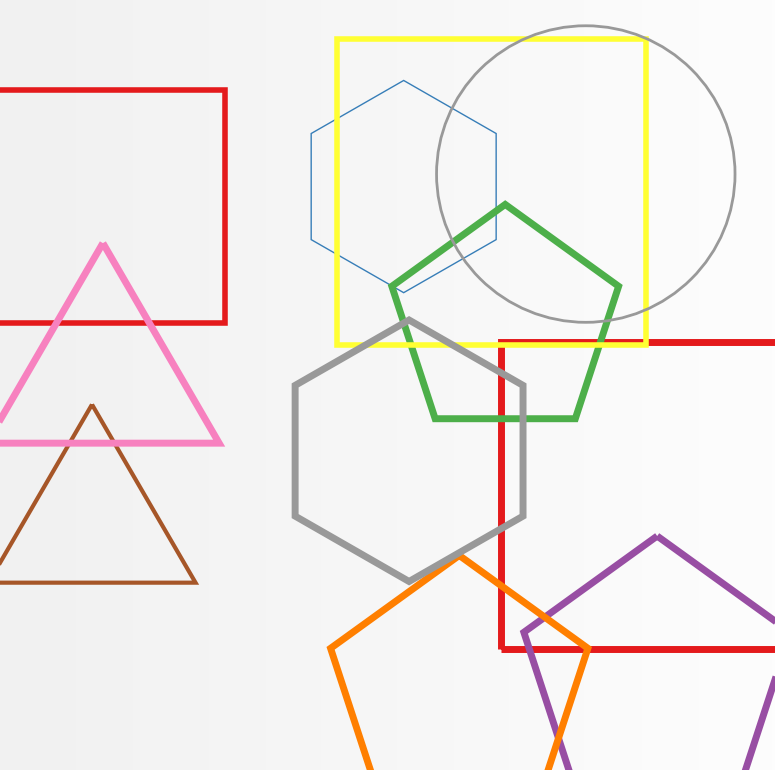[{"shape": "square", "thickness": 2, "radius": 0.76, "center": [0.139, 0.732]}, {"shape": "square", "thickness": 2.5, "radius": 1.0, "center": [0.845, 0.357]}, {"shape": "hexagon", "thickness": 0.5, "radius": 0.69, "center": [0.521, 0.758]}, {"shape": "pentagon", "thickness": 2.5, "radius": 0.77, "center": [0.652, 0.581]}, {"shape": "pentagon", "thickness": 2.5, "radius": 0.9, "center": [0.848, 0.123]}, {"shape": "pentagon", "thickness": 2.5, "radius": 0.87, "center": [0.593, 0.104]}, {"shape": "square", "thickness": 2, "radius": 0.99, "center": [0.634, 0.75]}, {"shape": "triangle", "thickness": 1.5, "radius": 0.77, "center": [0.119, 0.32]}, {"shape": "triangle", "thickness": 2.5, "radius": 0.87, "center": [0.133, 0.511]}, {"shape": "circle", "thickness": 1, "radius": 0.96, "center": [0.756, 0.774]}, {"shape": "hexagon", "thickness": 2.5, "radius": 0.85, "center": [0.528, 0.415]}]